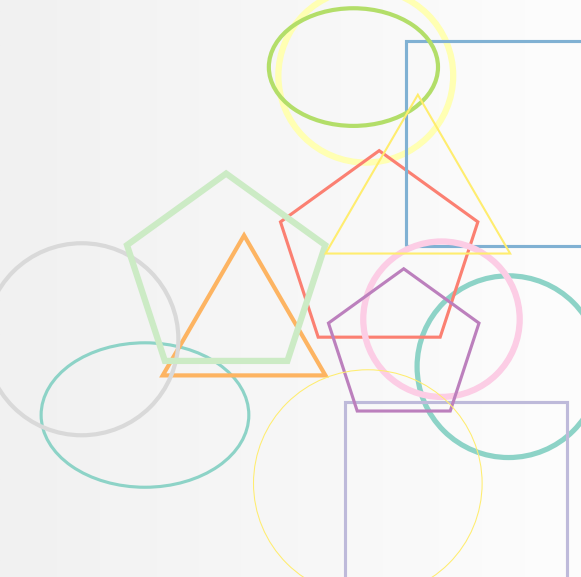[{"shape": "oval", "thickness": 1.5, "radius": 0.89, "center": [0.249, 0.28]}, {"shape": "circle", "thickness": 2.5, "radius": 0.79, "center": [0.875, 0.364]}, {"shape": "circle", "thickness": 3, "radius": 0.75, "center": [0.629, 0.868]}, {"shape": "square", "thickness": 1.5, "radius": 0.95, "center": [0.785, 0.113]}, {"shape": "pentagon", "thickness": 1.5, "radius": 0.89, "center": [0.652, 0.56]}, {"shape": "square", "thickness": 1.5, "radius": 0.89, "center": [0.877, 0.751]}, {"shape": "triangle", "thickness": 2, "radius": 0.81, "center": [0.42, 0.43]}, {"shape": "oval", "thickness": 2, "radius": 0.73, "center": [0.608, 0.883]}, {"shape": "circle", "thickness": 3, "radius": 0.67, "center": [0.76, 0.446]}, {"shape": "circle", "thickness": 2, "radius": 0.83, "center": [0.141, 0.412]}, {"shape": "pentagon", "thickness": 1.5, "radius": 0.68, "center": [0.695, 0.398]}, {"shape": "pentagon", "thickness": 3, "radius": 0.9, "center": [0.389, 0.519]}, {"shape": "triangle", "thickness": 1, "radius": 0.92, "center": [0.719, 0.652]}, {"shape": "circle", "thickness": 0.5, "radius": 0.98, "center": [0.633, 0.162]}]